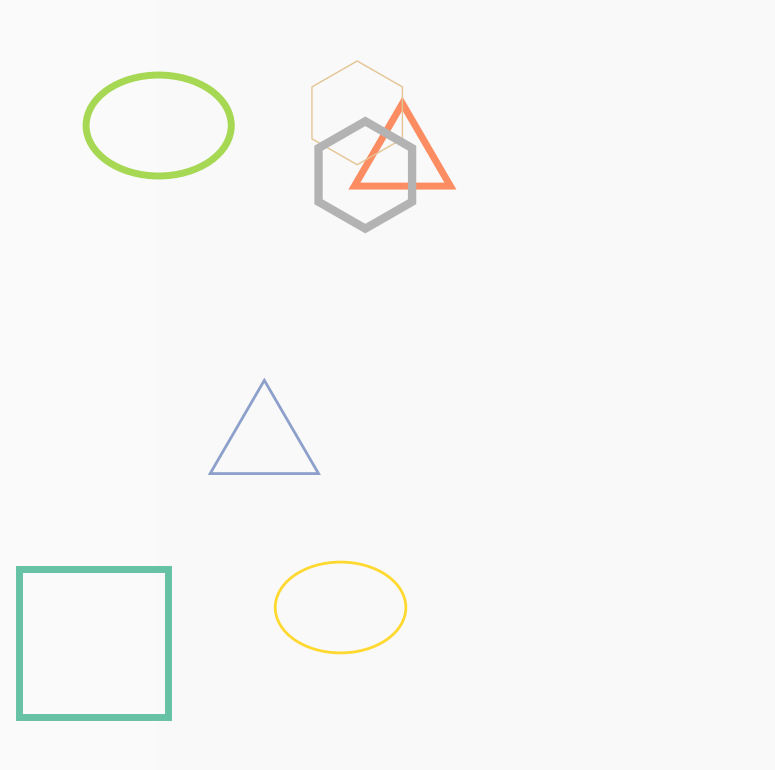[{"shape": "square", "thickness": 2.5, "radius": 0.48, "center": [0.121, 0.165]}, {"shape": "triangle", "thickness": 2.5, "radius": 0.36, "center": [0.519, 0.794]}, {"shape": "triangle", "thickness": 1, "radius": 0.4, "center": [0.341, 0.425]}, {"shape": "oval", "thickness": 2.5, "radius": 0.47, "center": [0.205, 0.837]}, {"shape": "oval", "thickness": 1, "radius": 0.42, "center": [0.439, 0.211]}, {"shape": "hexagon", "thickness": 0.5, "radius": 0.34, "center": [0.461, 0.853]}, {"shape": "hexagon", "thickness": 3, "radius": 0.35, "center": [0.471, 0.773]}]